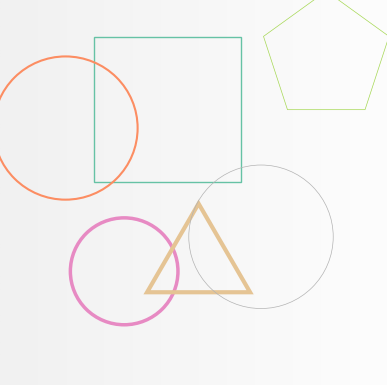[{"shape": "square", "thickness": 1, "radius": 0.94, "center": [0.432, 0.715]}, {"shape": "circle", "thickness": 1.5, "radius": 0.93, "center": [0.169, 0.667]}, {"shape": "circle", "thickness": 2.5, "radius": 0.69, "center": [0.32, 0.295]}, {"shape": "pentagon", "thickness": 0.5, "radius": 0.85, "center": [0.842, 0.853]}, {"shape": "triangle", "thickness": 3, "radius": 0.77, "center": [0.512, 0.318]}, {"shape": "circle", "thickness": 0.5, "radius": 0.93, "center": [0.674, 0.385]}]